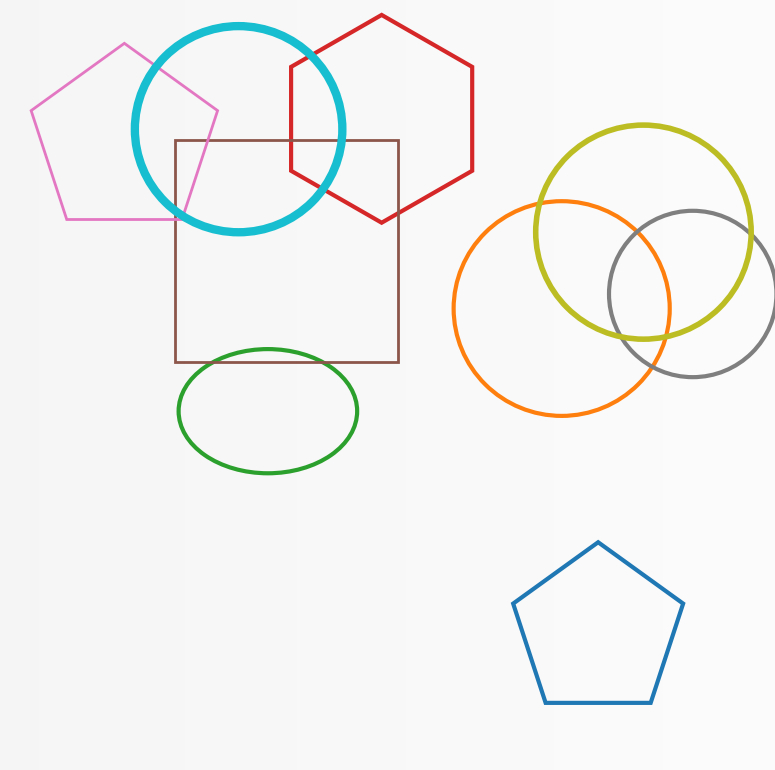[{"shape": "pentagon", "thickness": 1.5, "radius": 0.58, "center": [0.772, 0.18]}, {"shape": "circle", "thickness": 1.5, "radius": 0.7, "center": [0.725, 0.599]}, {"shape": "oval", "thickness": 1.5, "radius": 0.58, "center": [0.346, 0.466]}, {"shape": "hexagon", "thickness": 1.5, "radius": 0.67, "center": [0.492, 0.846]}, {"shape": "square", "thickness": 1, "radius": 0.72, "center": [0.37, 0.674]}, {"shape": "pentagon", "thickness": 1, "radius": 0.63, "center": [0.16, 0.817]}, {"shape": "circle", "thickness": 1.5, "radius": 0.54, "center": [0.894, 0.618]}, {"shape": "circle", "thickness": 2, "radius": 0.7, "center": [0.83, 0.699]}, {"shape": "circle", "thickness": 3, "radius": 0.67, "center": [0.308, 0.832]}]